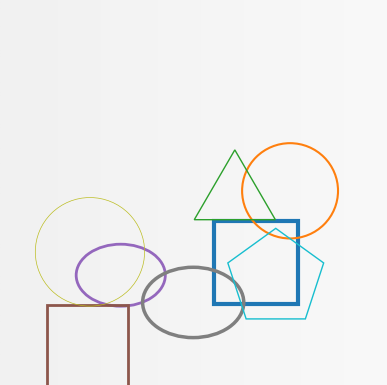[{"shape": "square", "thickness": 3, "radius": 0.54, "center": [0.661, 0.318]}, {"shape": "circle", "thickness": 1.5, "radius": 0.62, "center": [0.749, 0.504]}, {"shape": "triangle", "thickness": 1, "radius": 0.6, "center": [0.606, 0.49]}, {"shape": "oval", "thickness": 2, "radius": 0.58, "center": [0.312, 0.285]}, {"shape": "square", "thickness": 2, "radius": 0.53, "center": [0.226, 0.103]}, {"shape": "oval", "thickness": 2.5, "radius": 0.65, "center": [0.499, 0.214]}, {"shape": "circle", "thickness": 0.5, "radius": 0.71, "center": [0.232, 0.346]}, {"shape": "pentagon", "thickness": 1, "radius": 0.65, "center": [0.712, 0.277]}]